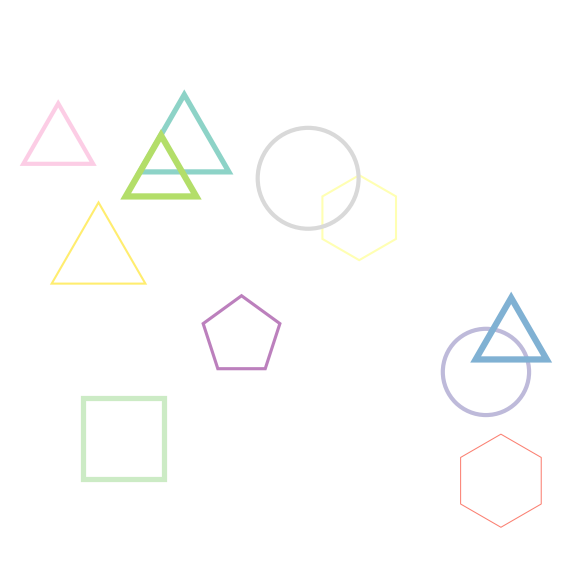[{"shape": "triangle", "thickness": 2.5, "radius": 0.45, "center": [0.319, 0.746]}, {"shape": "hexagon", "thickness": 1, "radius": 0.37, "center": [0.622, 0.622]}, {"shape": "circle", "thickness": 2, "radius": 0.37, "center": [0.841, 0.355]}, {"shape": "hexagon", "thickness": 0.5, "radius": 0.4, "center": [0.867, 0.167]}, {"shape": "triangle", "thickness": 3, "radius": 0.36, "center": [0.885, 0.412]}, {"shape": "triangle", "thickness": 3, "radius": 0.35, "center": [0.279, 0.694]}, {"shape": "triangle", "thickness": 2, "radius": 0.35, "center": [0.101, 0.75]}, {"shape": "circle", "thickness": 2, "radius": 0.44, "center": [0.534, 0.69]}, {"shape": "pentagon", "thickness": 1.5, "radius": 0.35, "center": [0.418, 0.417]}, {"shape": "square", "thickness": 2.5, "radius": 0.35, "center": [0.214, 0.24]}, {"shape": "triangle", "thickness": 1, "radius": 0.47, "center": [0.171, 0.555]}]